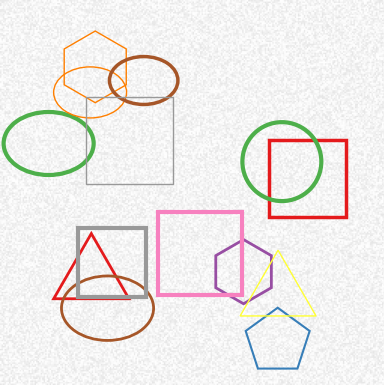[{"shape": "triangle", "thickness": 2, "radius": 0.56, "center": [0.237, 0.28]}, {"shape": "square", "thickness": 2.5, "radius": 0.5, "center": [0.798, 0.537]}, {"shape": "pentagon", "thickness": 1.5, "radius": 0.44, "center": [0.721, 0.113]}, {"shape": "oval", "thickness": 3, "radius": 0.58, "center": [0.126, 0.627]}, {"shape": "circle", "thickness": 3, "radius": 0.51, "center": [0.732, 0.58]}, {"shape": "hexagon", "thickness": 2, "radius": 0.42, "center": [0.633, 0.294]}, {"shape": "hexagon", "thickness": 1, "radius": 0.47, "center": [0.247, 0.826]}, {"shape": "oval", "thickness": 1, "radius": 0.47, "center": [0.234, 0.76]}, {"shape": "triangle", "thickness": 1, "radius": 0.57, "center": [0.722, 0.236]}, {"shape": "oval", "thickness": 2.5, "radius": 0.44, "center": [0.373, 0.791]}, {"shape": "oval", "thickness": 2, "radius": 0.6, "center": [0.279, 0.199]}, {"shape": "square", "thickness": 3, "radius": 0.54, "center": [0.52, 0.342]}, {"shape": "square", "thickness": 3, "radius": 0.44, "center": [0.292, 0.318]}, {"shape": "square", "thickness": 1, "radius": 0.57, "center": [0.336, 0.635]}]